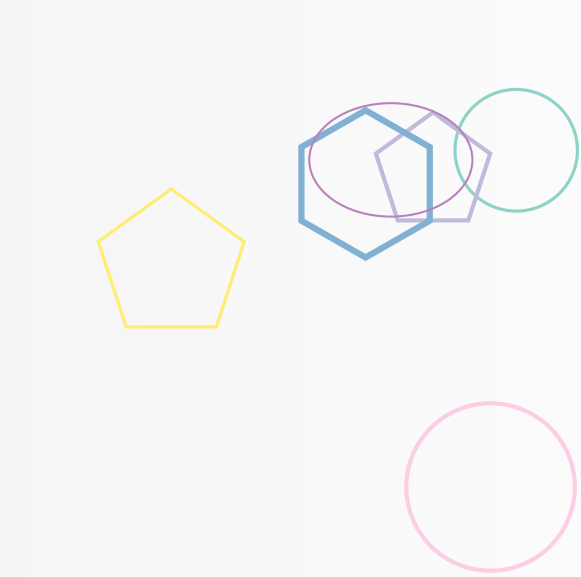[{"shape": "circle", "thickness": 1.5, "radius": 0.53, "center": [0.888, 0.739]}, {"shape": "pentagon", "thickness": 2, "radius": 0.52, "center": [0.745, 0.701]}, {"shape": "hexagon", "thickness": 3, "radius": 0.64, "center": [0.629, 0.681]}, {"shape": "circle", "thickness": 2, "radius": 0.73, "center": [0.844, 0.156]}, {"shape": "oval", "thickness": 1, "radius": 0.7, "center": [0.672, 0.722]}, {"shape": "pentagon", "thickness": 1.5, "radius": 0.66, "center": [0.295, 0.54]}]